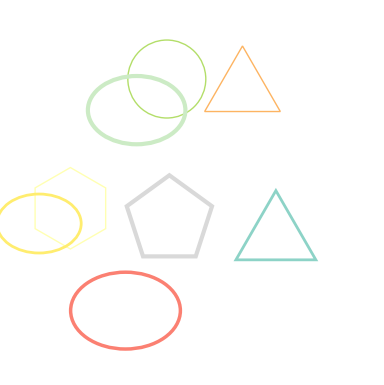[{"shape": "triangle", "thickness": 2, "radius": 0.6, "center": [0.717, 0.385]}, {"shape": "hexagon", "thickness": 1, "radius": 0.53, "center": [0.183, 0.459]}, {"shape": "oval", "thickness": 2.5, "radius": 0.71, "center": [0.326, 0.193]}, {"shape": "triangle", "thickness": 1, "radius": 0.57, "center": [0.63, 0.767]}, {"shape": "circle", "thickness": 1, "radius": 0.51, "center": [0.433, 0.795]}, {"shape": "pentagon", "thickness": 3, "radius": 0.58, "center": [0.44, 0.428]}, {"shape": "oval", "thickness": 3, "radius": 0.63, "center": [0.355, 0.714]}, {"shape": "oval", "thickness": 2, "radius": 0.55, "center": [0.101, 0.419]}]